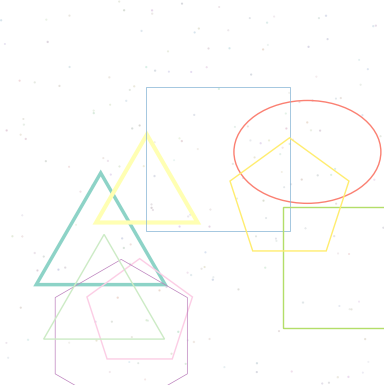[{"shape": "triangle", "thickness": 2.5, "radius": 0.97, "center": [0.262, 0.357]}, {"shape": "triangle", "thickness": 3, "radius": 0.76, "center": [0.382, 0.498]}, {"shape": "oval", "thickness": 1, "radius": 0.95, "center": [0.798, 0.605]}, {"shape": "square", "thickness": 0.5, "radius": 0.94, "center": [0.566, 0.587]}, {"shape": "square", "thickness": 1, "radius": 0.79, "center": [0.893, 0.305]}, {"shape": "pentagon", "thickness": 1, "radius": 0.72, "center": [0.363, 0.184]}, {"shape": "hexagon", "thickness": 0.5, "radius": 0.99, "center": [0.315, 0.128]}, {"shape": "triangle", "thickness": 1, "radius": 0.91, "center": [0.27, 0.21]}, {"shape": "pentagon", "thickness": 1, "radius": 0.81, "center": [0.752, 0.48]}]